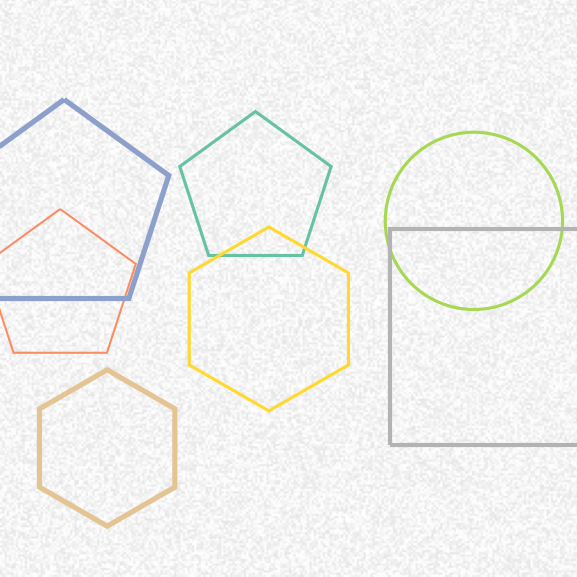[{"shape": "pentagon", "thickness": 1.5, "radius": 0.69, "center": [0.442, 0.668]}, {"shape": "pentagon", "thickness": 1, "radius": 0.69, "center": [0.104, 0.5]}, {"shape": "pentagon", "thickness": 2.5, "radius": 0.95, "center": [0.111, 0.636]}, {"shape": "circle", "thickness": 1.5, "radius": 0.77, "center": [0.821, 0.617]}, {"shape": "hexagon", "thickness": 1.5, "radius": 0.8, "center": [0.466, 0.447]}, {"shape": "hexagon", "thickness": 2.5, "radius": 0.68, "center": [0.186, 0.223]}, {"shape": "square", "thickness": 2, "radius": 0.93, "center": [0.863, 0.416]}]